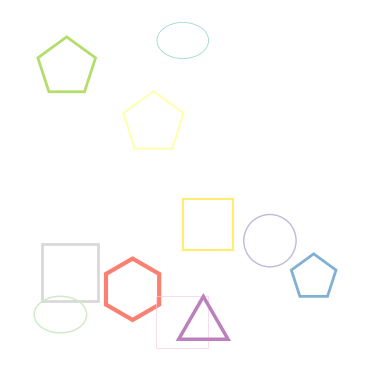[{"shape": "oval", "thickness": 0.5, "radius": 0.34, "center": [0.475, 0.895]}, {"shape": "pentagon", "thickness": 1.5, "radius": 0.41, "center": [0.399, 0.681]}, {"shape": "circle", "thickness": 1, "radius": 0.34, "center": [0.701, 0.375]}, {"shape": "hexagon", "thickness": 3, "radius": 0.4, "center": [0.344, 0.249]}, {"shape": "pentagon", "thickness": 2, "radius": 0.31, "center": [0.815, 0.28]}, {"shape": "pentagon", "thickness": 2, "radius": 0.39, "center": [0.173, 0.825]}, {"shape": "square", "thickness": 0.5, "radius": 0.34, "center": [0.473, 0.163]}, {"shape": "square", "thickness": 2, "radius": 0.37, "center": [0.181, 0.292]}, {"shape": "triangle", "thickness": 2.5, "radius": 0.37, "center": [0.528, 0.156]}, {"shape": "oval", "thickness": 1, "radius": 0.34, "center": [0.157, 0.183]}, {"shape": "square", "thickness": 1.5, "radius": 0.33, "center": [0.54, 0.417]}]